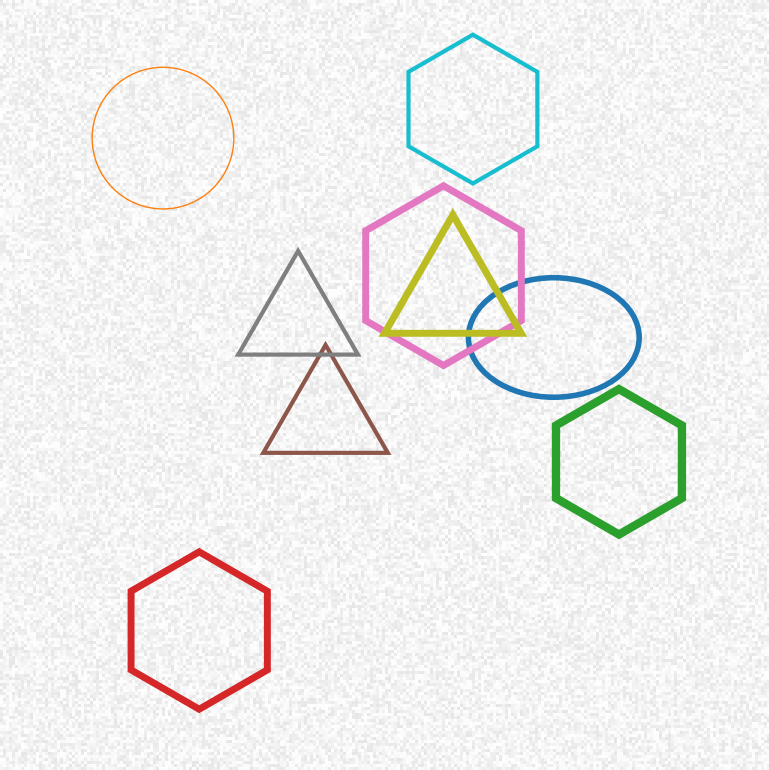[{"shape": "oval", "thickness": 2, "radius": 0.55, "center": [0.719, 0.562]}, {"shape": "circle", "thickness": 0.5, "radius": 0.46, "center": [0.212, 0.821]}, {"shape": "hexagon", "thickness": 3, "radius": 0.47, "center": [0.804, 0.4]}, {"shape": "hexagon", "thickness": 2.5, "radius": 0.51, "center": [0.259, 0.181]}, {"shape": "triangle", "thickness": 1.5, "radius": 0.47, "center": [0.423, 0.459]}, {"shape": "hexagon", "thickness": 2.5, "radius": 0.58, "center": [0.576, 0.642]}, {"shape": "triangle", "thickness": 1.5, "radius": 0.45, "center": [0.387, 0.584]}, {"shape": "triangle", "thickness": 2.5, "radius": 0.51, "center": [0.588, 0.618]}, {"shape": "hexagon", "thickness": 1.5, "radius": 0.48, "center": [0.614, 0.858]}]